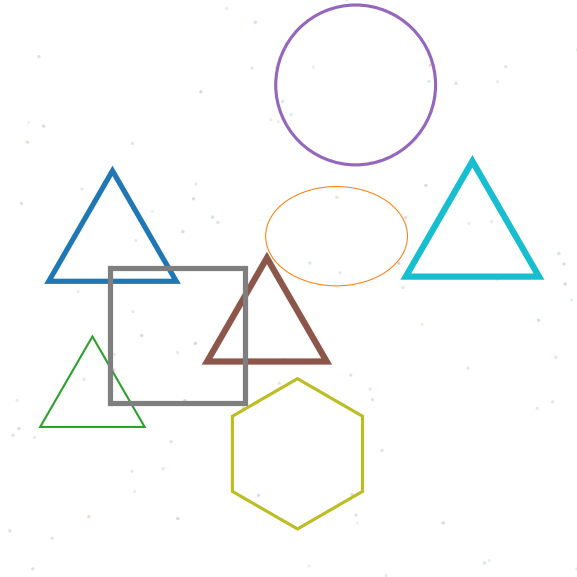[{"shape": "triangle", "thickness": 2.5, "radius": 0.64, "center": [0.195, 0.576]}, {"shape": "oval", "thickness": 0.5, "radius": 0.61, "center": [0.583, 0.59]}, {"shape": "triangle", "thickness": 1, "radius": 0.52, "center": [0.16, 0.312]}, {"shape": "circle", "thickness": 1.5, "radius": 0.69, "center": [0.616, 0.852]}, {"shape": "triangle", "thickness": 3, "radius": 0.6, "center": [0.462, 0.433]}, {"shape": "square", "thickness": 2.5, "radius": 0.58, "center": [0.308, 0.419]}, {"shape": "hexagon", "thickness": 1.5, "radius": 0.65, "center": [0.515, 0.213]}, {"shape": "triangle", "thickness": 3, "radius": 0.67, "center": [0.818, 0.587]}]